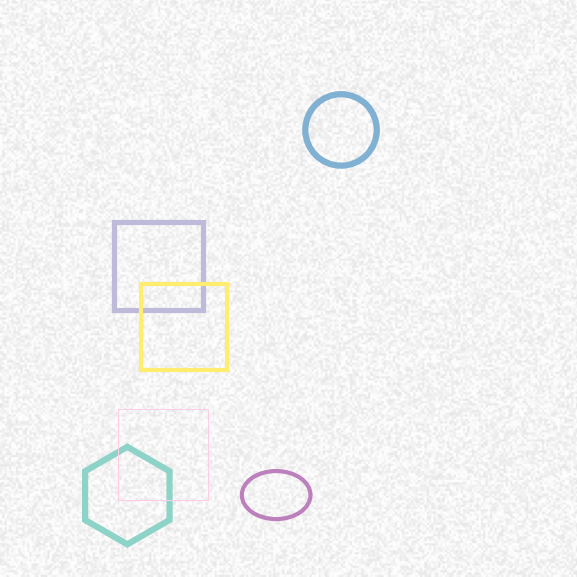[{"shape": "hexagon", "thickness": 3, "radius": 0.42, "center": [0.22, 0.141]}, {"shape": "square", "thickness": 2.5, "radius": 0.38, "center": [0.274, 0.538]}, {"shape": "circle", "thickness": 3, "radius": 0.31, "center": [0.591, 0.774]}, {"shape": "square", "thickness": 0.5, "radius": 0.39, "center": [0.282, 0.212]}, {"shape": "oval", "thickness": 2, "radius": 0.3, "center": [0.478, 0.142]}, {"shape": "square", "thickness": 2, "radius": 0.37, "center": [0.319, 0.433]}]